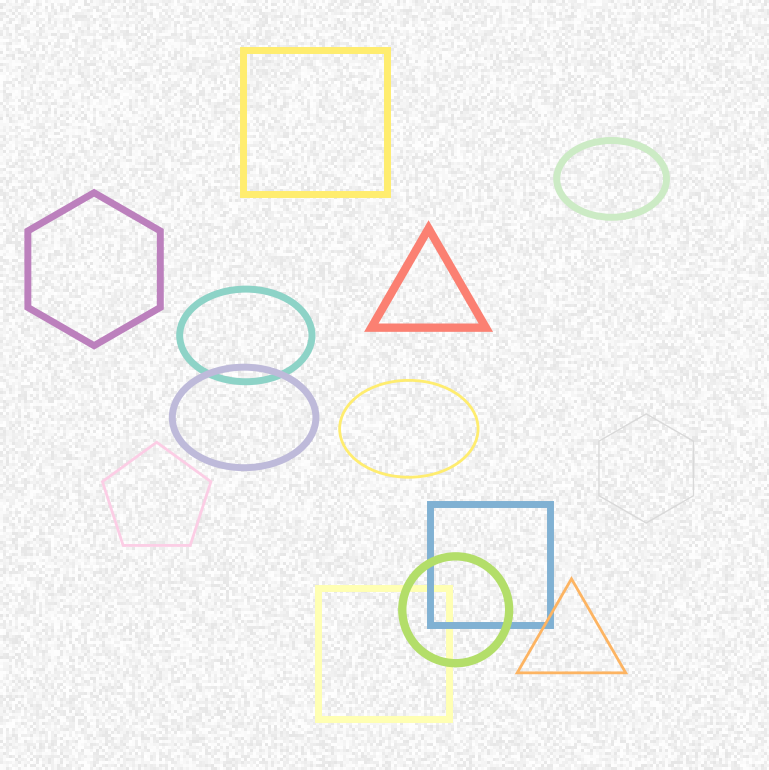[{"shape": "oval", "thickness": 2.5, "radius": 0.43, "center": [0.319, 0.564]}, {"shape": "square", "thickness": 2.5, "radius": 0.42, "center": [0.498, 0.152]}, {"shape": "oval", "thickness": 2.5, "radius": 0.47, "center": [0.317, 0.458]}, {"shape": "triangle", "thickness": 3, "radius": 0.43, "center": [0.557, 0.617]}, {"shape": "square", "thickness": 2.5, "radius": 0.39, "center": [0.636, 0.267]}, {"shape": "triangle", "thickness": 1, "radius": 0.41, "center": [0.742, 0.167]}, {"shape": "circle", "thickness": 3, "radius": 0.35, "center": [0.592, 0.208]}, {"shape": "pentagon", "thickness": 1, "radius": 0.37, "center": [0.203, 0.352]}, {"shape": "hexagon", "thickness": 0.5, "radius": 0.35, "center": [0.839, 0.392]}, {"shape": "hexagon", "thickness": 2.5, "radius": 0.5, "center": [0.122, 0.65]}, {"shape": "oval", "thickness": 2.5, "radius": 0.36, "center": [0.794, 0.768]}, {"shape": "square", "thickness": 2.5, "radius": 0.47, "center": [0.409, 0.842]}, {"shape": "oval", "thickness": 1, "radius": 0.45, "center": [0.531, 0.443]}]